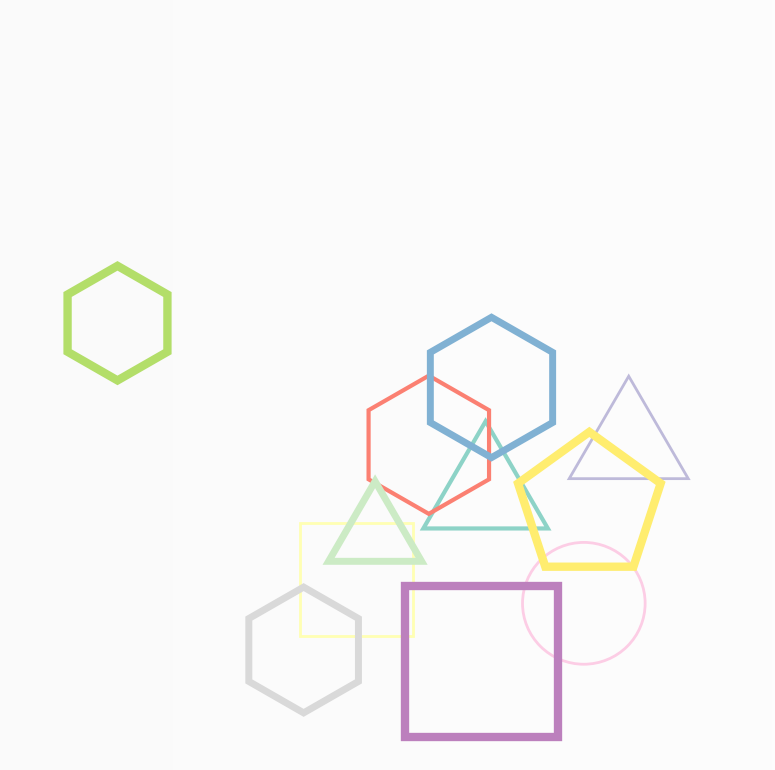[{"shape": "triangle", "thickness": 1.5, "radius": 0.46, "center": [0.627, 0.36]}, {"shape": "square", "thickness": 1, "radius": 0.37, "center": [0.46, 0.247]}, {"shape": "triangle", "thickness": 1, "radius": 0.44, "center": [0.811, 0.423]}, {"shape": "hexagon", "thickness": 1.5, "radius": 0.45, "center": [0.553, 0.422]}, {"shape": "hexagon", "thickness": 2.5, "radius": 0.46, "center": [0.634, 0.497]}, {"shape": "hexagon", "thickness": 3, "radius": 0.37, "center": [0.152, 0.58]}, {"shape": "circle", "thickness": 1, "radius": 0.4, "center": [0.753, 0.216]}, {"shape": "hexagon", "thickness": 2.5, "radius": 0.41, "center": [0.392, 0.156]}, {"shape": "square", "thickness": 3, "radius": 0.49, "center": [0.622, 0.141]}, {"shape": "triangle", "thickness": 2.5, "radius": 0.35, "center": [0.484, 0.306]}, {"shape": "pentagon", "thickness": 3, "radius": 0.48, "center": [0.76, 0.342]}]